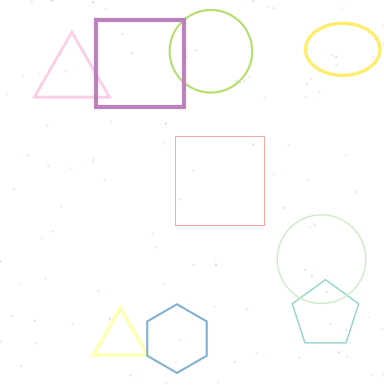[{"shape": "pentagon", "thickness": 1, "radius": 0.45, "center": [0.845, 0.183]}, {"shape": "triangle", "thickness": 2.5, "radius": 0.41, "center": [0.313, 0.118]}, {"shape": "square", "thickness": 0.5, "radius": 0.58, "center": [0.571, 0.53]}, {"shape": "hexagon", "thickness": 1.5, "radius": 0.45, "center": [0.46, 0.121]}, {"shape": "circle", "thickness": 1.5, "radius": 0.54, "center": [0.548, 0.867]}, {"shape": "triangle", "thickness": 2, "radius": 0.56, "center": [0.187, 0.804]}, {"shape": "square", "thickness": 3, "radius": 0.57, "center": [0.363, 0.834]}, {"shape": "circle", "thickness": 1, "radius": 0.58, "center": [0.835, 0.327]}, {"shape": "oval", "thickness": 2.5, "radius": 0.48, "center": [0.89, 0.872]}]